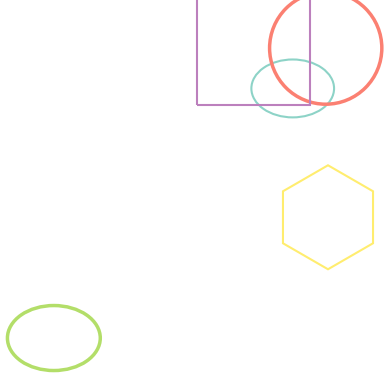[{"shape": "oval", "thickness": 1.5, "radius": 0.54, "center": [0.76, 0.77]}, {"shape": "circle", "thickness": 2.5, "radius": 0.73, "center": [0.846, 0.875]}, {"shape": "oval", "thickness": 2.5, "radius": 0.6, "center": [0.14, 0.122]}, {"shape": "square", "thickness": 1.5, "radius": 0.74, "center": [0.658, 0.875]}, {"shape": "hexagon", "thickness": 1.5, "radius": 0.68, "center": [0.852, 0.436]}]